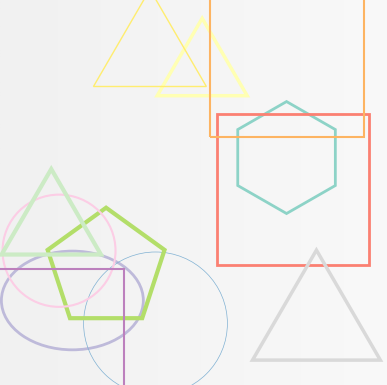[{"shape": "hexagon", "thickness": 2, "radius": 0.73, "center": [0.739, 0.591]}, {"shape": "triangle", "thickness": 2.5, "radius": 0.67, "center": [0.522, 0.818]}, {"shape": "oval", "thickness": 2, "radius": 0.92, "center": [0.187, 0.22]}, {"shape": "square", "thickness": 2, "radius": 0.98, "center": [0.756, 0.509]}, {"shape": "circle", "thickness": 0.5, "radius": 0.93, "center": [0.401, 0.16]}, {"shape": "square", "thickness": 1.5, "radius": 0.99, "center": [0.741, 0.844]}, {"shape": "pentagon", "thickness": 3, "radius": 0.79, "center": [0.274, 0.302]}, {"shape": "circle", "thickness": 1.5, "radius": 0.73, "center": [0.152, 0.349]}, {"shape": "triangle", "thickness": 2.5, "radius": 0.95, "center": [0.817, 0.16]}, {"shape": "square", "thickness": 1.5, "radius": 0.9, "center": [0.139, 0.121]}, {"shape": "triangle", "thickness": 3, "radius": 0.74, "center": [0.132, 0.413]}, {"shape": "triangle", "thickness": 1, "radius": 0.84, "center": [0.387, 0.859]}]